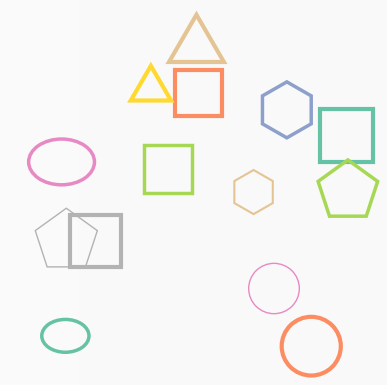[{"shape": "square", "thickness": 3, "radius": 0.34, "center": [0.894, 0.649]}, {"shape": "oval", "thickness": 2.5, "radius": 0.3, "center": [0.169, 0.128]}, {"shape": "circle", "thickness": 3, "radius": 0.38, "center": [0.803, 0.101]}, {"shape": "square", "thickness": 3, "radius": 0.3, "center": [0.512, 0.759]}, {"shape": "hexagon", "thickness": 2.5, "radius": 0.36, "center": [0.74, 0.715]}, {"shape": "oval", "thickness": 2.5, "radius": 0.42, "center": [0.159, 0.579]}, {"shape": "circle", "thickness": 1, "radius": 0.33, "center": [0.707, 0.251]}, {"shape": "square", "thickness": 2.5, "radius": 0.31, "center": [0.433, 0.561]}, {"shape": "pentagon", "thickness": 2.5, "radius": 0.4, "center": [0.898, 0.504]}, {"shape": "triangle", "thickness": 3, "radius": 0.3, "center": [0.389, 0.769]}, {"shape": "hexagon", "thickness": 1.5, "radius": 0.29, "center": [0.654, 0.501]}, {"shape": "triangle", "thickness": 3, "radius": 0.41, "center": [0.507, 0.88]}, {"shape": "square", "thickness": 3, "radius": 0.33, "center": [0.246, 0.374]}, {"shape": "pentagon", "thickness": 1, "radius": 0.42, "center": [0.171, 0.375]}]